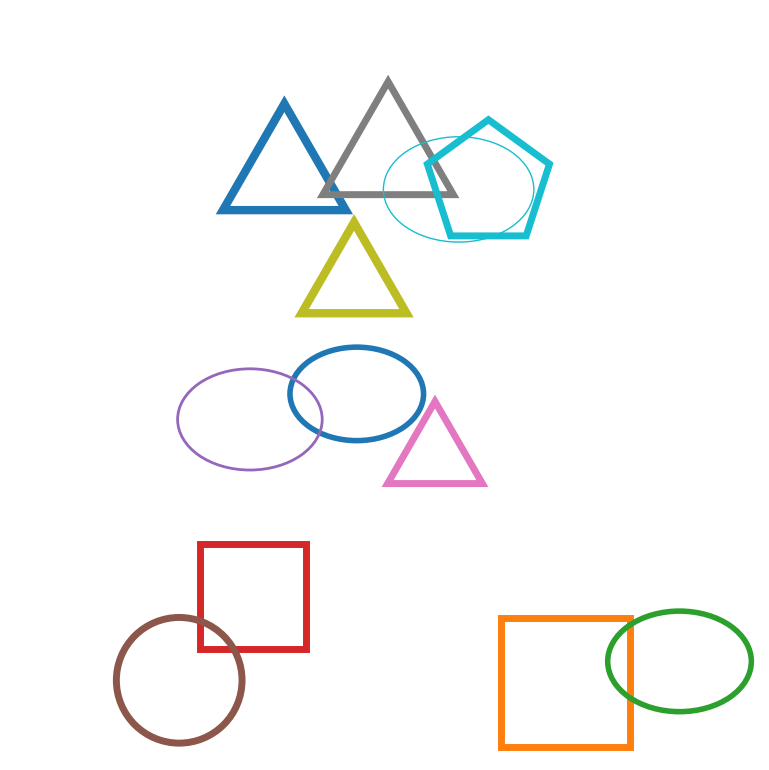[{"shape": "oval", "thickness": 2, "radius": 0.43, "center": [0.463, 0.488]}, {"shape": "triangle", "thickness": 3, "radius": 0.46, "center": [0.369, 0.773]}, {"shape": "square", "thickness": 2.5, "radius": 0.42, "center": [0.735, 0.114]}, {"shape": "oval", "thickness": 2, "radius": 0.47, "center": [0.882, 0.141]}, {"shape": "square", "thickness": 2.5, "radius": 0.34, "center": [0.329, 0.225]}, {"shape": "oval", "thickness": 1, "radius": 0.47, "center": [0.325, 0.455]}, {"shape": "circle", "thickness": 2.5, "radius": 0.41, "center": [0.233, 0.117]}, {"shape": "triangle", "thickness": 2.5, "radius": 0.36, "center": [0.565, 0.408]}, {"shape": "triangle", "thickness": 2.5, "radius": 0.49, "center": [0.504, 0.796]}, {"shape": "triangle", "thickness": 3, "radius": 0.39, "center": [0.46, 0.633]}, {"shape": "pentagon", "thickness": 2.5, "radius": 0.42, "center": [0.634, 0.761]}, {"shape": "oval", "thickness": 0.5, "radius": 0.49, "center": [0.596, 0.754]}]